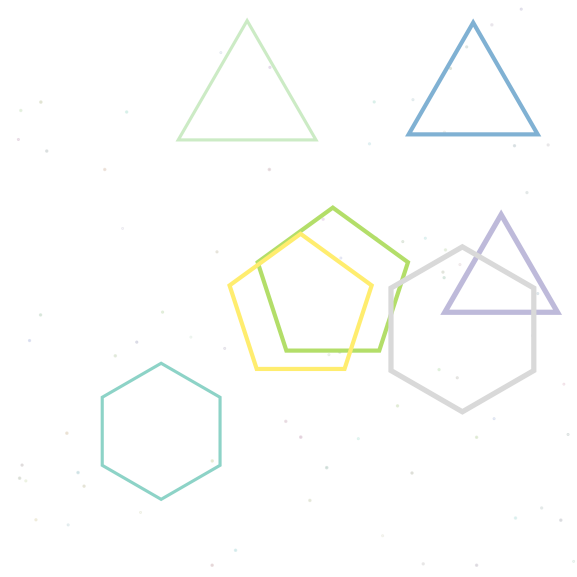[{"shape": "hexagon", "thickness": 1.5, "radius": 0.59, "center": [0.279, 0.252]}, {"shape": "triangle", "thickness": 2.5, "radius": 0.56, "center": [0.868, 0.515]}, {"shape": "triangle", "thickness": 2, "radius": 0.64, "center": [0.819, 0.831]}, {"shape": "pentagon", "thickness": 2, "radius": 0.68, "center": [0.576, 0.503]}, {"shape": "hexagon", "thickness": 2.5, "radius": 0.71, "center": [0.801, 0.429]}, {"shape": "triangle", "thickness": 1.5, "radius": 0.69, "center": [0.428, 0.826]}, {"shape": "pentagon", "thickness": 2, "radius": 0.65, "center": [0.521, 0.465]}]